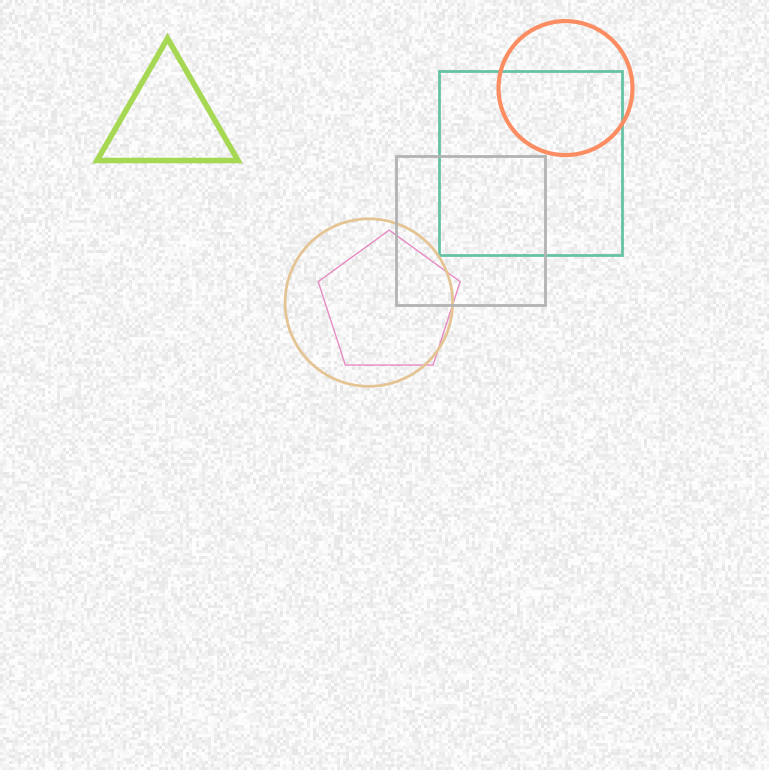[{"shape": "square", "thickness": 1, "radius": 0.6, "center": [0.689, 0.788]}, {"shape": "circle", "thickness": 1.5, "radius": 0.43, "center": [0.734, 0.886]}, {"shape": "pentagon", "thickness": 0.5, "radius": 0.48, "center": [0.505, 0.604]}, {"shape": "triangle", "thickness": 2, "radius": 0.53, "center": [0.218, 0.844]}, {"shape": "circle", "thickness": 1, "radius": 0.54, "center": [0.479, 0.607]}, {"shape": "square", "thickness": 1, "radius": 0.48, "center": [0.611, 0.701]}]